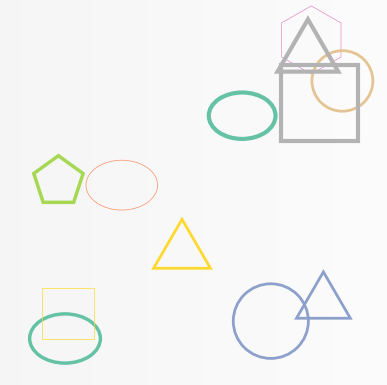[{"shape": "oval", "thickness": 2.5, "radius": 0.46, "center": [0.168, 0.121]}, {"shape": "oval", "thickness": 3, "radius": 0.43, "center": [0.625, 0.699]}, {"shape": "oval", "thickness": 0.5, "radius": 0.46, "center": [0.314, 0.519]}, {"shape": "triangle", "thickness": 2, "radius": 0.4, "center": [0.835, 0.214]}, {"shape": "circle", "thickness": 2, "radius": 0.48, "center": [0.699, 0.166]}, {"shape": "hexagon", "thickness": 0.5, "radius": 0.44, "center": [0.803, 0.896]}, {"shape": "pentagon", "thickness": 2.5, "radius": 0.33, "center": [0.151, 0.529]}, {"shape": "square", "thickness": 0.5, "radius": 0.33, "center": [0.175, 0.186]}, {"shape": "triangle", "thickness": 2, "radius": 0.42, "center": [0.47, 0.346]}, {"shape": "circle", "thickness": 2, "radius": 0.39, "center": [0.884, 0.79]}, {"shape": "triangle", "thickness": 3, "radius": 0.45, "center": [0.795, 0.859]}, {"shape": "square", "thickness": 3, "radius": 0.5, "center": [0.824, 0.733]}]